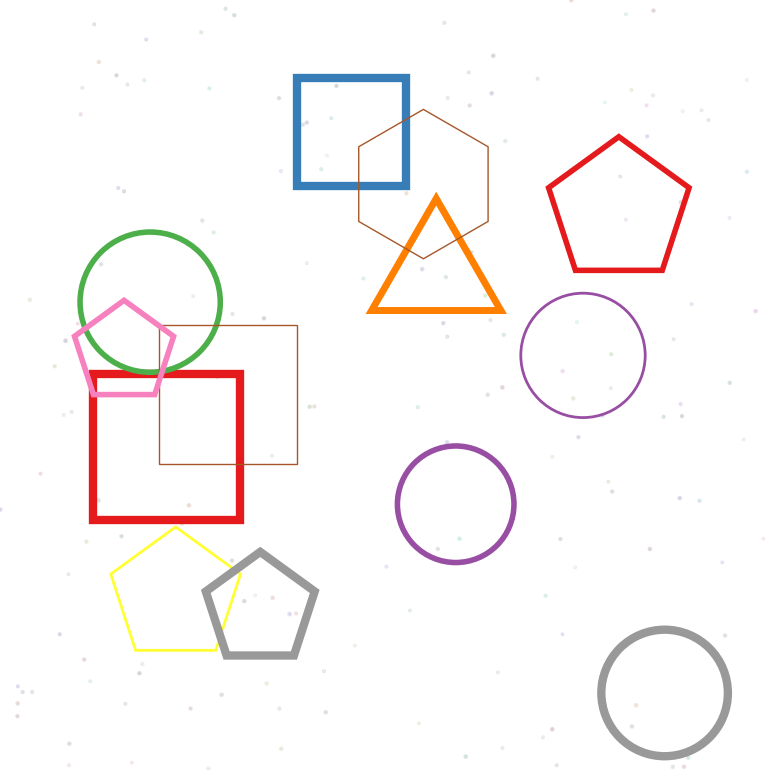[{"shape": "square", "thickness": 3, "radius": 0.48, "center": [0.216, 0.419]}, {"shape": "pentagon", "thickness": 2, "radius": 0.48, "center": [0.804, 0.726]}, {"shape": "square", "thickness": 3, "radius": 0.35, "center": [0.457, 0.829]}, {"shape": "circle", "thickness": 2, "radius": 0.46, "center": [0.195, 0.608]}, {"shape": "circle", "thickness": 1, "radius": 0.4, "center": [0.757, 0.538]}, {"shape": "circle", "thickness": 2, "radius": 0.38, "center": [0.592, 0.345]}, {"shape": "triangle", "thickness": 2.5, "radius": 0.48, "center": [0.567, 0.645]}, {"shape": "pentagon", "thickness": 1, "radius": 0.44, "center": [0.228, 0.227]}, {"shape": "square", "thickness": 0.5, "radius": 0.45, "center": [0.296, 0.488]}, {"shape": "hexagon", "thickness": 0.5, "radius": 0.48, "center": [0.55, 0.761]}, {"shape": "pentagon", "thickness": 2, "radius": 0.34, "center": [0.161, 0.542]}, {"shape": "pentagon", "thickness": 3, "radius": 0.37, "center": [0.338, 0.209]}, {"shape": "circle", "thickness": 3, "radius": 0.41, "center": [0.863, 0.1]}]